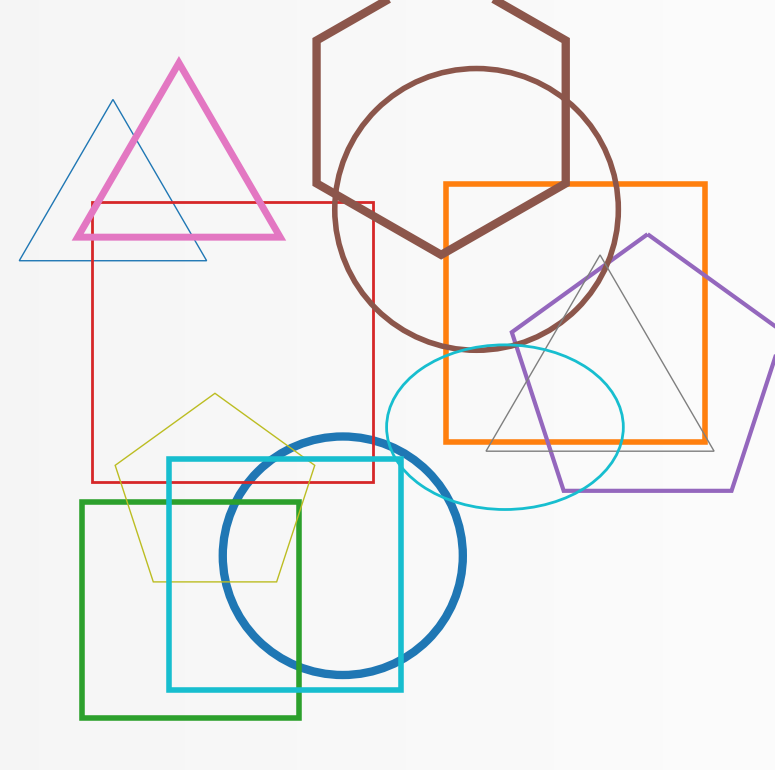[{"shape": "circle", "thickness": 3, "radius": 0.77, "center": [0.442, 0.278]}, {"shape": "triangle", "thickness": 0.5, "radius": 0.7, "center": [0.146, 0.731]}, {"shape": "square", "thickness": 2, "radius": 0.84, "center": [0.743, 0.594]}, {"shape": "square", "thickness": 2, "radius": 0.7, "center": [0.246, 0.207]}, {"shape": "square", "thickness": 1, "radius": 0.91, "center": [0.3, 0.556]}, {"shape": "pentagon", "thickness": 1.5, "radius": 0.92, "center": [0.836, 0.512]}, {"shape": "circle", "thickness": 2, "radius": 0.91, "center": [0.615, 0.728]}, {"shape": "hexagon", "thickness": 3, "radius": 0.93, "center": [0.569, 0.855]}, {"shape": "triangle", "thickness": 2.5, "radius": 0.75, "center": [0.231, 0.767]}, {"shape": "triangle", "thickness": 0.5, "radius": 0.85, "center": [0.774, 0.499]}, {"shape": "pentagon", "thickness": 0.5, "radius": 0.68, "center": [0.277, 0.354]}, {"shape": "oval", "thickness": 1, "radius": 0.76, "center": [0.652, 0.445]}, {"shape": "square", "thickness": 2, "radius": 0.75, "center": [0.368, 0.254]}]